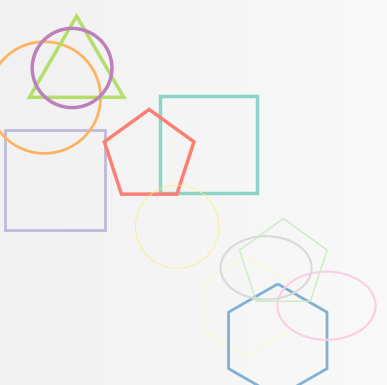[{"shape": "square", "thickness": 2.5, "radius": 0.63, "center": [0.537, 0.625]}, {"shape": "hexagon", "thickness": 0.5, "radius": 0.64, "center": [0.635, 0.205]}, {"shape": "square", "thickness": 2, "radius": 0.65, "center": [0.142, 0.533]}, {"shape": "pentagon", "thickness": 2.5, "radius": 0.61, "center": [0.385, 0.594]}, {"shape": "hexagon", "thickness": 2, "radius": 0.73, "center": [0.717, 0.116]}, {"shape": "circle", "thickness": 2, "radius": 0.73, "center": [0.115, 0.747]}, {"shape": "triangle", "thickness": 2.5, "radius": 0.7, "center": [0.198, 0.818]}, {"shape": "oval", "thickness": 1.5, "radius": 0.63, "center": [0.843, 0.206]}, {"shape": "oval", "thickness": 1.5, "radius": 0.59, "center": [0.687, 0.304]}, {"shape": "circle", "thickness": 2.5, "radius": 0.51, "center": [0.186, 0.823]}, {"shape": "pentagon", "thickness": 1, "radius": 0.59, "center": [0.731, 0.314]}, {"shape": "circle", "thickness": 0.5, "radius": 0.54, "center": [0.457, 0.411]}]